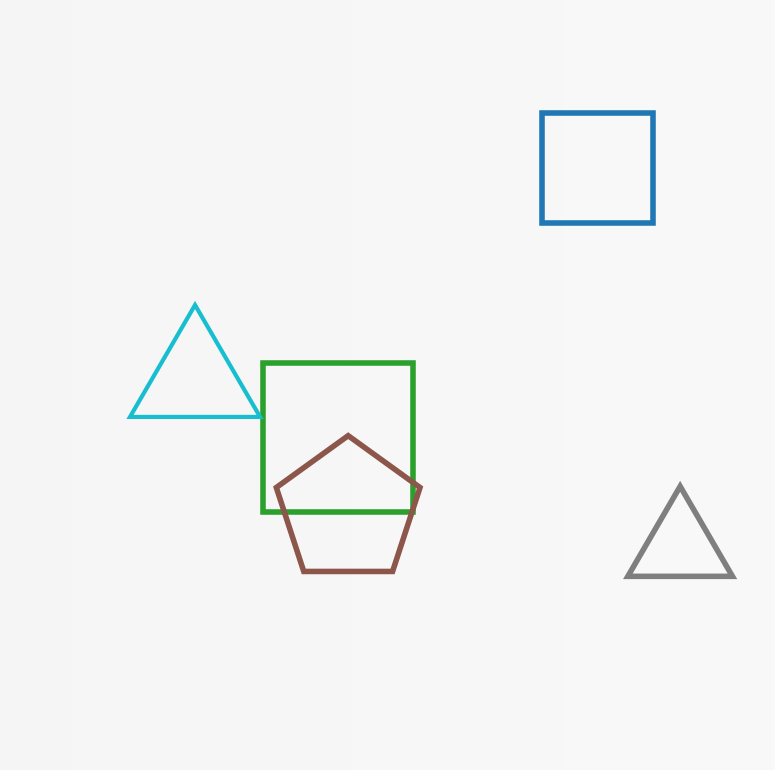[{"shape": "square", "thickness": 2, "radius": 0.36, "center": [0.771, 0.782]}, {"shape": "square", "thickness": 2, "radius": 0.48, "center": [0.436, 0.432]}, {"shape": "pentagon", "thickness": 2, "radius": 0.49, "center": [0.449, 0.337]}, {"shape": "triangle", "thickness": 2, "radius": 0.39, "center": [0.878, 0.29]}, {"shape": "triangle", "thickness": 1.5, "radius": 0.48, "center": [0.252, 0.507]}]